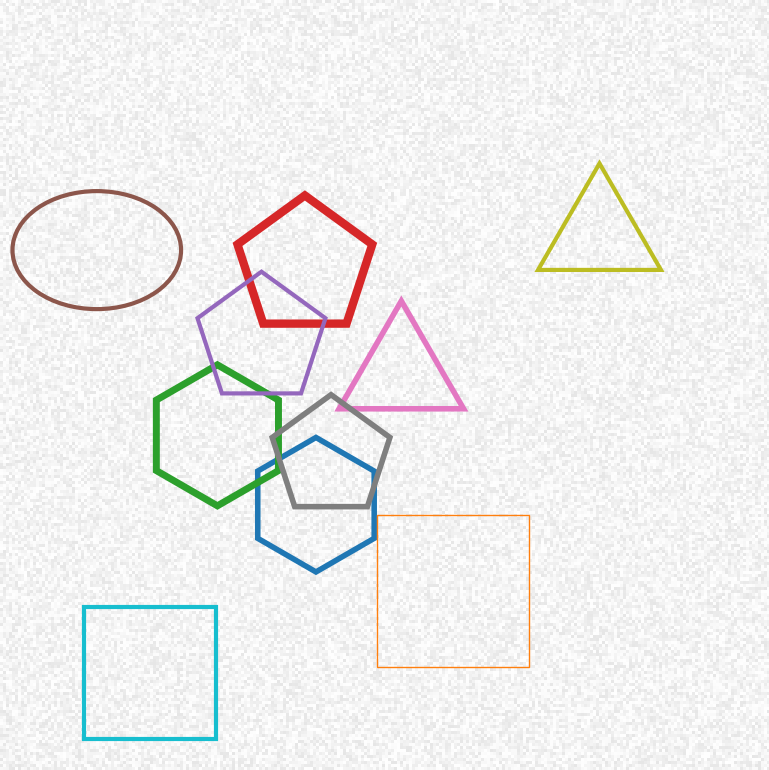[{"shape": "hexagon", "thickness": 2, "radius": 0.44, "center": [0.41, 0.345]}, {"shape": "square", "thickness": 0.5, "radius": 0.49, "center": [0.588, 0.232]}, {"shape": "hexagon", "thickness": 2.5, "radius": 0.46, "center": [0.282, 0.435]}, {"shape": "pentagon", "thickness": 3, "radius": 0.46, "center": [0.396, 0.654]}, {"shape": "pentagon", "thickness": 1.5, "radius": 0.44, "center": [0.34, 0.56]}, {"shape": "oval", "thickness": 1.5, "radius": 0.55, "center": [0.126, 0.675]}, {"shape": "triangle", "thickness": 2, "radius": 0.47, "center": [0.521, 0.516]}, {"shape": "pentagon", "thickness": 2, "radius": 0.4, "center": [0.43, 0.407]}, {"shape": "triangle", "thickness": 1.5, "radius": 0.46, "center": [0.779, 0.696]}, {"shape": "square", "thickness": 1.5, "radius": 0.43, "center": [0.195, 0.126]}]